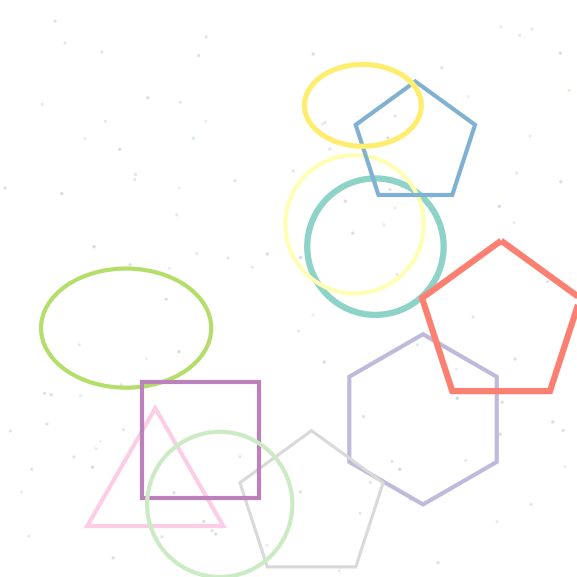[{"shape": "circle", "thickness": 3, "radius": 0.59, "center": [0.65, 0.572]}, {"shape": "circle", "thickness": 2, "radius": 0.6, "center": [0.614, 0.611]}, {"shape": "hexagon", "thickness": 2, "radius": 0.74, "center": [0.732, 0.273]}, {"shape": "pentagon", "thickness": 3, "radius": 0.72, "center": [0.868, 0.438]}, {"shape": "pentagon", "thickness": 2, "radius": 0.54, "center": [0.719, 0.749]}, {"shape": "oval", "thickness": 2, "radius": 0.74, "center": [0.218, 0.431]}, {"shape": "triangle", "thickness": 2, "radius": 0.68, "center": [0.269, 0.156]}, {"shape": "pentagon", "thickness": 1.5, "radius": 0.65, "center": [0.539, 0.123]}, {"shape": "square", "thickness": 2, "radius": 0.5, "center": [0.347, 0.237]}, {"shape": "circle", "thickness": 2, "radius": 0.63, "center": [0.38, 0.126]}, {"shape": "oval", "thickness": 2.5, "radius": 0.51, "center": [0.628, 0.817]}]